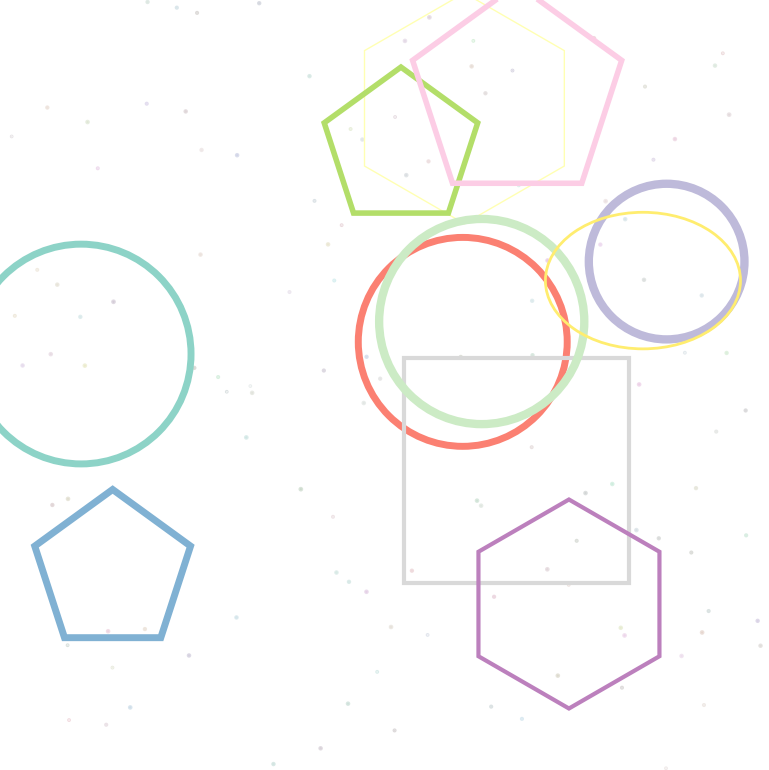[{"shape": "circle", "thickness": 2.5, "radius": 0.71, "center": [0.105, 0.54]}, {"shape": "hexagon", "thickness": 0.5, "radius": 0.75, "center": [0.603, 0.859]}, {"shape": "circle", "thickness": 3, "radius": 0.51, "center": [0.866, 0.66]}, {"shape": "circle", "thickness": 2.5, "radius": 0.68, "center": [0.601, 0.556]}, {"shape": "pentagon", "thickness": 2.5, "radius": 0.53, "center": [0.146, 0.258]}, {"shape": "pentagon", "thickness": 2, "radius": 0.52, "center": [0.521, 0.808]}, {"shape": "pentagon", "thickness": 2, "radius": 0.71, "center": [0.672, 0.878]}, {"shape": "square", "thickness": 1.5, "radius": 0.73, "center": [0.67, 0.389]}, {"shape": "hexagon", "thickness": 1.5, "radius": 0.68, "center": [0.739, 0.216]}, {"shape": "circle", "thickness": 3, "radius": 0.67, "center": [0.626, 0.582]}, {"shape": "oval", "thickness": 1, "radius": 0.63, "center": [0.835, 0.636]}]